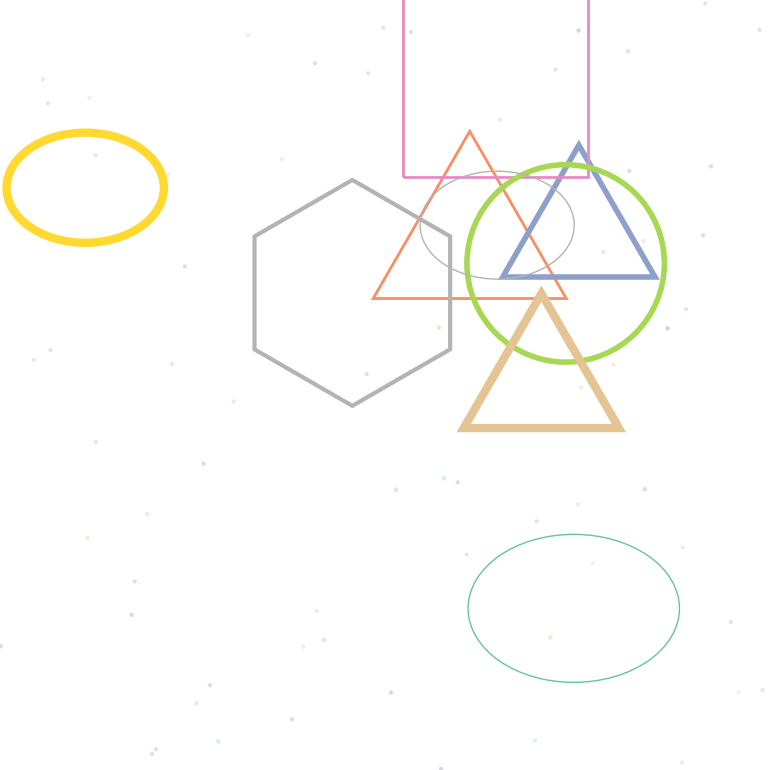[{"shape": "oval", "thickness": 0.5, "radius": 0.69, "center": [0.745, 0.21]}, {"shape": "triangle", "thickness": 1, "radius": 0.72, "center": [0.61, 0.685]}, {"shape": "triangle", "thickness": 2, "radius": 0.57, "center": [0.752, 0.697]}, {"shape": "square", "thickness": 1, "radius": 0.6, "center": [0.643, 0.89]}, {"shape": "circle", "thickness": 2, "radius": 0.64, "center": [0.735, 0.658]}, {"shape": "oval", "thickness": 3, "radius": 0.51, "center": [0.111, 0.756]}, {"shape": "triangle", "thickness": 3, "radius": 0.58, "center": [0.703, 0.502]}, {"shape": "oval", "thickness": 0.5, "radius": 0.5, "center": [0.646, 0.708]}, {"shape": "hexagon", "thickness": 1.5, "radius": 0.73, "center": [0.458, 0.62]}]